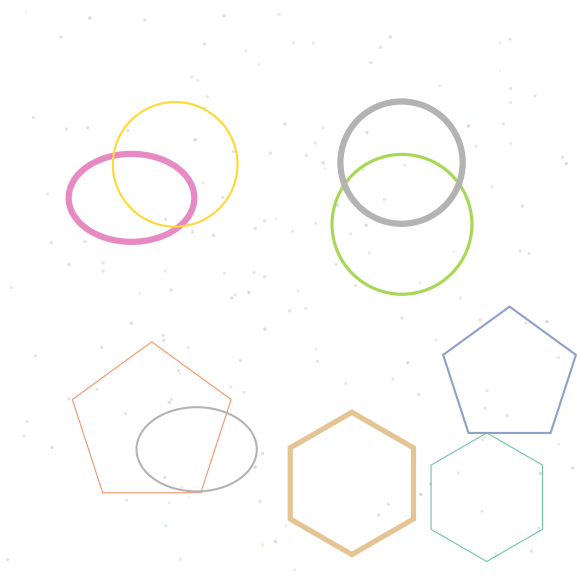[{"shape": "hexagon", "thickness": 0.5, "radius": 0.56, "center": [0.843, 0.138]}, {"shape": "pentagon", "thickness": 0.5, "radius": 0.72, "center": [0.263, 0.263]}, {"shape": "pentagon", "thickness": 1, "radius": 0.6, "center": [0.882, 0.347]}, {"shape": "oval", "thickness": 3, "radius": 0.54, "center": [0.228, 0.657]}, {"shape": "circle", "thickness": 1.5, "radius": 0.61, "center": [0.696, 0.611]}, {"shape": "circle", "thickness": 1, "radius": 0.54, "center": [0.303, 0.715]}, {"shape": "hexagon", "thickness": 2.5, "radius": 0.62, "center": [0.609, 0.162]}, {"shape": "oval", "thickness": 1, "radius": 0.52, "center": [0.341, 0.221]}, {"shape": "circle", "thickness": 3, "radius": 0.53, "center": [0.695, 0.718]}]